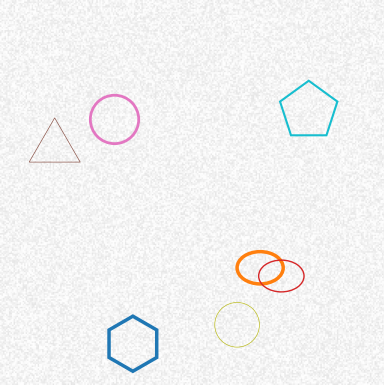[{"shape": "hexagon", "thickness": 2.5, "radius": 0.36, "center": [0.345, 0.107]}, {"shape": "oval", "thickness": 2.5, "radius": 0.3, "center": [0.676, 0.304]}, {"shape": "oval", "thickness": 1, "radius": 0.29, "center": [0.731, 0.283]}, {"shape": "triangle", "thickness": 0.5, "radius": 0.38, "center": [0.142, 0.617]}, {"shape": "circle", "thickness": 2, "radius": 0.31, "center": [0.297, 0.69]}, {"shape": "circle", "thickness": 0.5, "radius": 0.29, "center": [0.616, 0.156]}, {"shape": "pentagon", "thickness": 1.5, "radius": 0.39, "center": [0.802, 0.712]}]